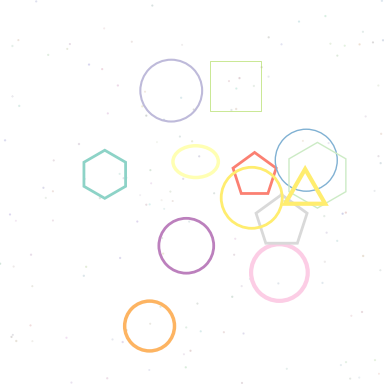[{"shape": "hexagon", "thickness": 2, "radius": 0.31, "center": [0.272, 0.547]}, {"shape": "oval", "thickness": 2.5, "radius": 0.29, "center": [0.508, 0.58]}, {"shape": "circle", "thickness": 1.5, "radius": 0.4, "center": [0.445, 0.765]}, {"shape": "pentagon", "thickness": 2, "radius": 0.29, "center": [0.661, 0.545]}, {"shape": "circle", "thickness": 1, "radius": 0.4, "center": [0.795, 0.584]}, {"shape": "circle", "thickness": 2.5, "radius": 0.32, "center": [0.389, 0.153]}, {"shape": "square", "thickness": 0.5, "radius": 0.33, "center": [0.612, 0.776]}, {"shape": "circle", "thickness": 3, "radius": 0.37, "center": [0.726, 0.292]}, {"shape": "pentagon", "thickness": 2, "radius": 0.35, "center": [0.731, 0.425]}, {"shape": "circle", "thickness": 2, "radius": 0.36, "center": [0.484, 0.362]}, {"shape": "hexagon", "thickness": 1, "radius": 0.43, "center": [0.825, 0.545]}, {"shape": "circle", "thickness": 2, "radius": 0.4, "center": [0.654, 0.486]}, {"shape": "triangle", "thickness": 3, "radius": 0.3, "center": [0.793, 0.501]}]